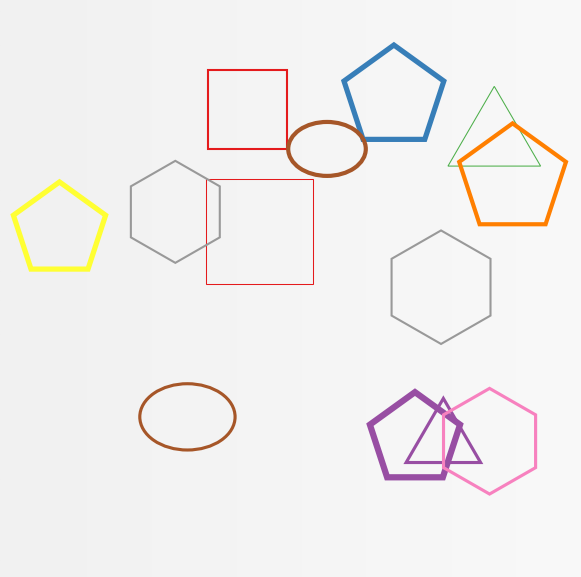[{"shape": "square", "thickness": 1, "radius": 0.34, "center": [0.426, 0.81]}, {"shape": "square", "thickness": 0.5, "radius": 0.46, "center": [0.446, 0.598]}, {"shape": "pentagon", "thickness": 2.5, "radius": 0.45, "center": [0.678, 0.831]}, {"shape": "triangle", "thickness": 0.5, "radius": 0.46, "center": [0.85, 0.758]}, {"shape": "pentagon", "thickness": 3, "radius": 0.41, "center": [0.714, 0.239]}, {"shape": "triangle", "thickness": 1.5, "radius": 0.37, "center": [0.763, 0.235]}, {"shape": "pentagon", "thickness": 2, "radius": 0.48, "center": [0.882, 0.689]}, {"shape": "pentagon", "thickness": 2.5, "radius": 0.42, "center": [0.102, 0.601]}, {"shape": "oval", "thickness": 1.5, "radius": 0.41, "center": [0.322, 0.277]}, {"shape": "oval", "thickness": 2, "radius": 0.33, "center": [0.563, 0.741]}, {"shape": "hexagon", "thickness": 1.5, "radius": 0.46, "center": [0.842, 0.235]}, {"shape": "hexagon", "thickness": 1, "radius": 0.49, "center": [0.759, 0.502]}, {"shape": "hexagon", "thickness": 1, "radius": 0.44, "center": [0.302, 0.632]}]